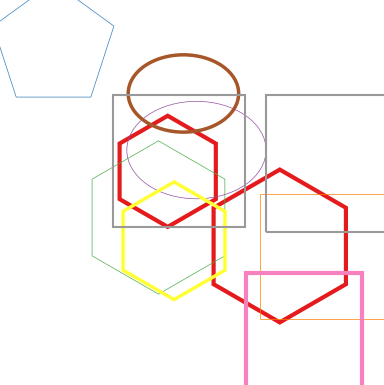[{"shape": "hexagon", "thickness": 3, "radius": 0.99, "center": [0.727, 0.361]}, {"shape": "hexagon", "thickness": 3, "radius": 0.72, "center": [0.436, 0.555]}, {"shape": "pentagon", "thickness": 0.5, "radius": 0.82, "center": [0.139, 0.881]}, {"shape": "hexagon", "thickness": 0.5, "radius": 1.0, "center": [0.412, 0.435]}, {"shape": "oval", "thickness": 0.5, "radius": 0.9, "center": [0.51, 0.61]}, {"shape": "square", "thickness": 0.5, "radius": 0.81, "center": [0.837, 0.334]}, {"shape": "hexagon", "thickness": 2.5, "radius": 0.76, "center": [0.452, 0.375]}, {"shape": "oval", "thickness": 2.5, "radius": 0.72, "center": [0.476, 0.757]}, {"shape": "square", "thickness": 3, "radius": 0.76, "center": [0.79, 0.14]}, {"shape": "square", "thickness": 1.5, "radius": 0.9, "center": [0.871, 0.575]}, {"shape": "square", "thickness": 1.5, "radius": 0.86, "center": [0.465, 0.582]}]